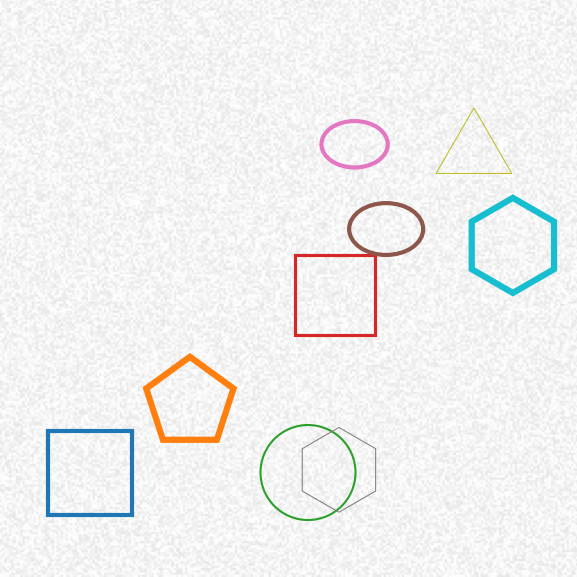[{"shape": "square", "thickness": 2, "radius": 0.36, "center": [0.156, 0.18]}, {"shape": "pentagon", "thickness": 3, "radius": 0.4, "center": [0.329, 0.302]}, {"shape": "circle", "thickness": 1, "radius": 0.41, "center": [0.533, 0.181]}, {"shape": "square", "thickness": 1.5, "radius": 0.35, "center": [0.58, 0.488]}, {"shape": "oval", "thickness": 2, "radius": 0.32, "center": [0.669, 0.603]}, {"shape": "oval", "thickness": 2, "radius": 0.29, "center": [0.614, 0.749]}, {"shape": "hexagon", "thickness": 0.5, "radius": 0.37, "center": [0.587, 0.186]}, {"shape": "triangle", "thickness": 0.5, "radius": 0.38, "center": [0.821, 0.737]}, {"shape": "hexagon", "thickness": 3, "radius": 0.41, "center": [0.888, 0.574]}]